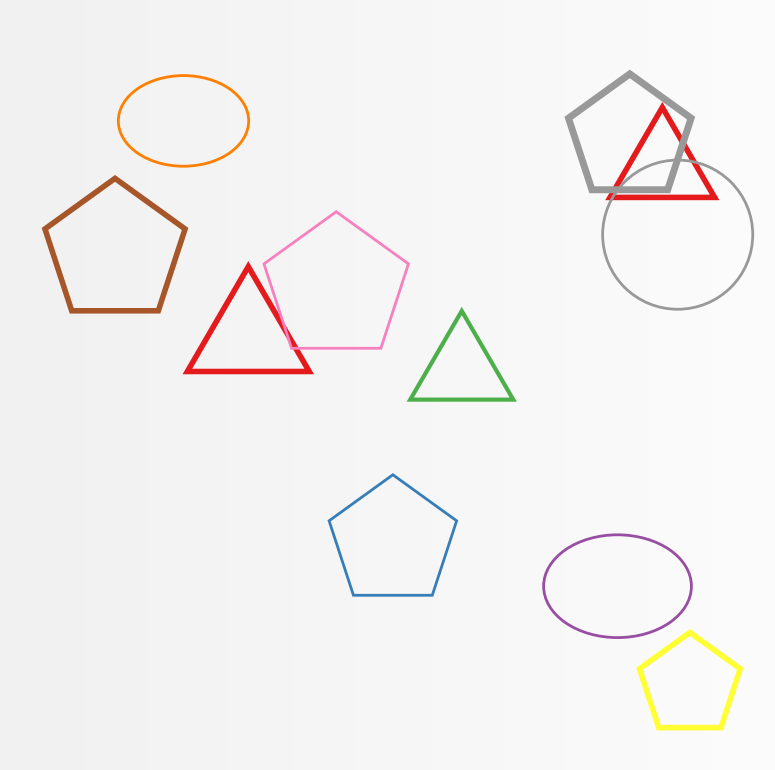[{"shape": "triangle", "thickness": 2, "radius": 0.45, "center": [0.32, 0.563]}, {"shape": "triangle", "thickness": 2, "radius": 0.39, "center": [0.855, 0.783]}, {"shape": "pentagon", "thickness": 1, "radius": 0.43, "center": [0.507, 0.297]}, {"shape": "triangle", "thickness": 1.5, "radius": 0.38, "center": [0.596, 0.519]}, {"shape": "oval", "thickness": 1, "radius": 0.48, "center": [0.797, 0.239]}, {"shape": "oval", "thickness": 1, "radius": 0.42, "center": [0.237, 0.843]}, {"shape": "pentagon", "thickness": 2, "radius": 0.34, "center": [0.89, 0.11]}, {"shape": "pentagon", "thickness": 2, "radius": 0.48, "center": [0.148, 0.673]}, {"shape": "pentagon", "thickness": 1, "radius": 0.49, "center": [0.434, 0.627]}, {"shape": "pentagon", "thickness": 2.5, "radius": 0.42, "center": [0.813, 0.821]}, {"shape": "circle", "thickness": 1, "radius": 0.48, "center": [0.874, 0.695]}]